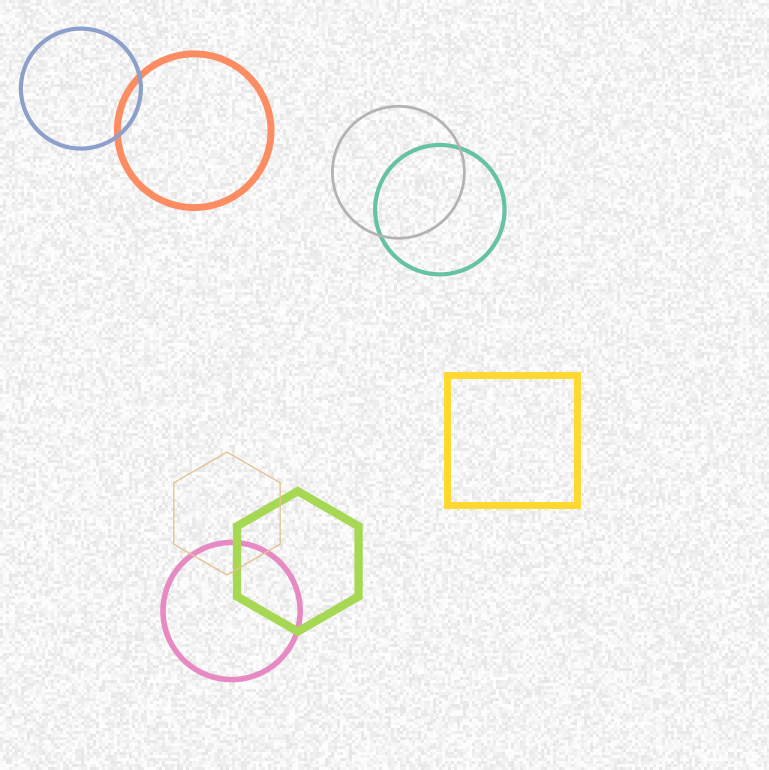[{"shape": "circle", "thickness": 1.5, "radius": 0.42, "center": [0.571, 0.728]}, {"shape": "circle", "thickness": 2.5, "radius": 0.5, "center": [0.252, 0.83]}, {"shape": "circle", "thickness": 1.5, "radius": 0.39, "center": [0.105, 0.885]}, {"shape": "circle", "thickness": 2, "radius": 0.45, "center": [0.301, 0.206]}, {"shape": "hexagon", "thickness": 3, "radius": 0.46, "center": [0.387, 0.271]}, {"shape": "square", "thickness": 2.5, "radius": 0.42, "center": [0.665, 0.428]}, {"shape": "hexagon", "thickness": 0.5, "radius": 0.4, "center": [0.295, 0.333]}, {"shape": "circle", "thickness": 1, "radius": 0.43, "center": [0.517, 0.776]}]